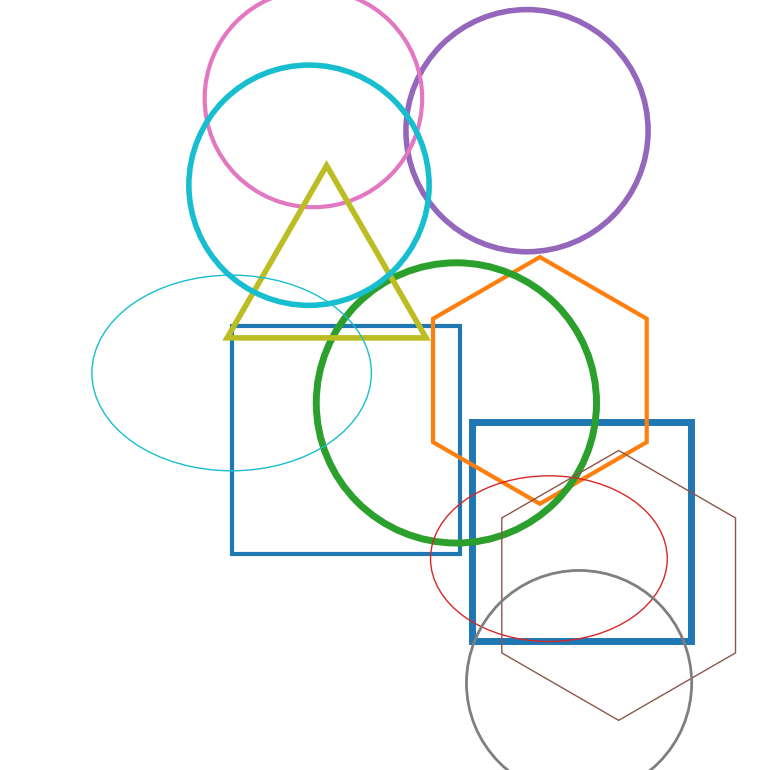[{"shape": "square", "thickness": 2.5, "radius": 0.71, "center": [0.755, 0.31]}, {"shape": "square", "thickness": 1.5, "radius": 0.74, "center": [0.449, 0.429]}, {"shape": "hexagon", "thickness": 1.5, "radius": 0.8, "center": [0.701, 0.506]}, {"shape": "circle", "thickness": 2.5, "radius": 0.91, "center": [0.593, 0.477]}, {"shape": "oval", "thickness": 0.5, "radius": 0.77, "center": [0.713, 0.274]}, {"shape": "circle", "thickness": 2, "radius": 0.79, "center": [0.684, 0.83]}, {"shape": "hexagon", "thickness": 0.5, "radius": 0.88, "center": [0.803, 0.24]}, {"shape": "circle", "thickness": 1.5, "radius": 0.71, "center": [0.407, 0.872]}, {"shape": "circle", "thickness": 1, "radius": 0.73, "center": [0.752, 0.113]}, {"shape": "triangle", "thickness": 2, "radius": 0.75, "center": [0.424, 0.636]}, {"shape": "oval", "thickness": 0.5, "radius": 0.91, "center": [0.301, 0.516]}, {"shape": "circle", "thickness": 2, "radius": 0.78, "center": [0.401, 0.759]}]